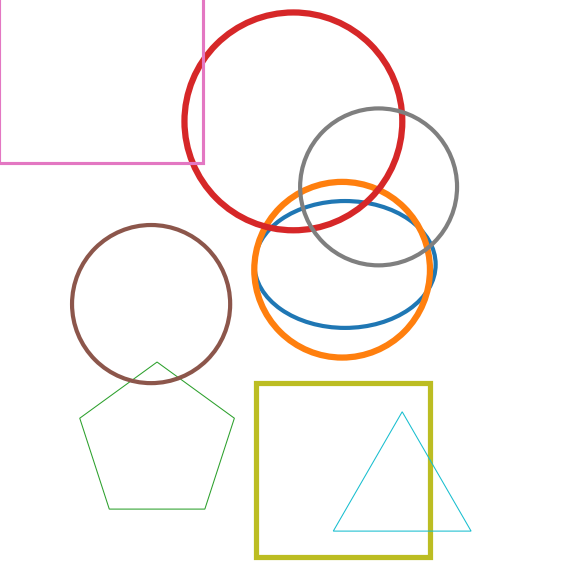[{"shape": "oval", "thickness": 2, "radius": 0.78, "center": [0.597, 0.541]}, {"shape": "circle", "thickness": 3, "radius": 0.76, "center": [0.592, 0.532]}, {"shape": "pentagon", "thickness": 0.5, "radius": 0.7, "center": [0.272, 0.231]}, {"shape": "circle", "thickness": 3, "radius": 0.94, "center": [0.508, 0.789]}, {"shape": "circle", "thickness": 2, "radius": 0.68, "center": [0.262, 0.473]}, {"shape": "square", "thickness": 1.5, "radius": 0.88, "center": [0.175, 0.893]}, {"shape": "circle", "thickness": 2, "radius": 0.68, "center": [0.656, 0.676]}, {"shape": "square", "thickness": 2.5, "radius": 0.75, "center": [0.593, 0.185]}, {"shape": "triangle", "thickness": 0.5, "radius": 0.69, "center": [0.696, 0.148]}]